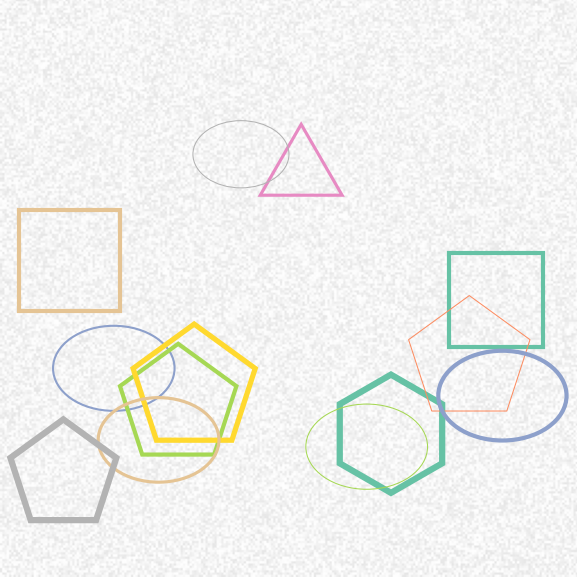[{"shape": "square", "thickness": 2, "radius": 0.41, "center": [0.859, 0.48]}, {"shape": "hexagon", "thickness": 3, "radius": 0.51, "center": [0.677, 0.248]}, {"shape": "pentagon", "thickness": 0.5, "radius": 0.55, "center": [0.813, 0.377]}, {"shape": "oval", "thickness": 1, "radius": 0.53, "center": [0.197, 0.361]}, {"shape": "oval", "thickness": 2, "radius": 0.56, "center": [0.87, 0.314]}, {"shape": "triangle", "thickness": 1.5, "radius": 0.41, "center": [0.522, 0.702]}, {"shape": "oval", "thickness": 0.5, "radius": 0.53, "center": [0.635, 0.226]}, {"shape": "pentagon", "thickness": 2, "radius": 0.53, "center": [0.309, 0.298]}, {"shape": "pentagon", "thickness": 2.5, "radius": 0.56, "center": [0.336, 0.327]}, {"shape": "oval", "thickness": 1.5, "radius": 0.52, "center": [0.275, 0.237]}, {"shape": "square", "thickness": 2, "radius": 0.44, "center": [0.12, 0.548]}, {"shape": "oval", "thickness": 0.5, "radius": 0.42, "center": [0.417, 0.732]}, {"shape": "pentagon", "thickness": 3, "radius": 0.48, "center": [0.11, 0.176]}]